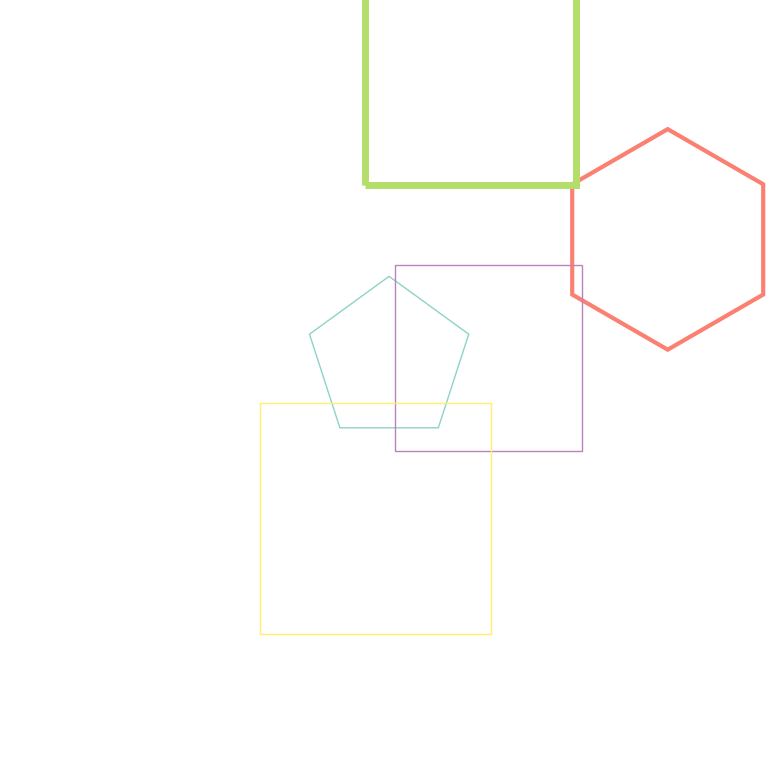[{"shape": "pentagon", "thickness": 0.5, "radius": 0.54, "center": [0.505, 0.532]}, {"shape": "hexagon", "thickness": 1.5, "radius": 0.72, "center": [0.867, 0.689]}, {"shape": "square", "thickness": 2.5, "radius": 0.69, "center": [0.611, 0.898]}, {"shape": "square", "thickness": 0.5, "radius": 0.61, "center": [0.635, 0.535]}, {"shape": "square", "thickness": 0.5, "radius": 0.75, "center": [0.487, 0.327]}]